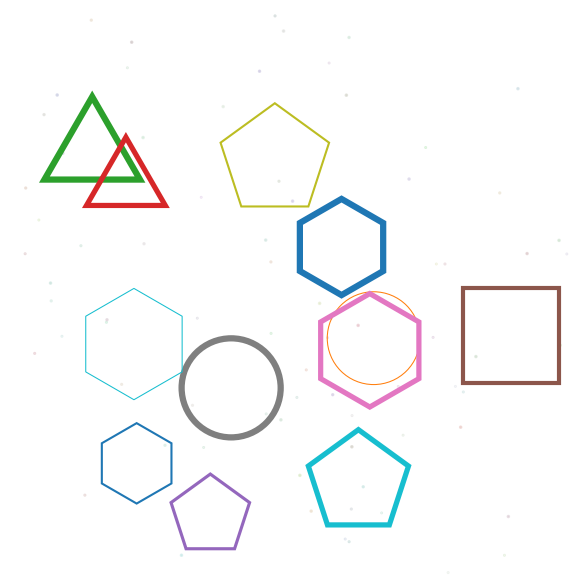[{"shape": "hexagon", "thickness": 3, "radius": 0.42, "center": [0.591, 0.571]}, {"shape": "hexagon", "thickness": 1, "radius": 0.35, "center": [0.237, 0.197]}, {"shape": "circle", "thickness": 0.5, "radius": 0.4, "center": [0.647, 0.414]}, {"shape": "triangle", "thickness": 3, "radius": 0.48, "center": [0.16, 0.736]}, {"shape": "triangle", "thickness": 2.5, "radius": 0.39, "center": [0.218, 0.683]}, {"shape": "pentagon", "thickness": 1.5, "radius": 0.36, "center": [0.364, 0.107]}, {"shape": "square", "thickness": 2, "radius": 0.41, "center": [0.885, 0.418]}, {"shape": "hexagon", "thickness": 2.5, "radius": 0.49, "center": [0.64, 0.393]}, {"shape": "circle", "thickness": 3, "radius": 0.43, "center": [0.4, 0.328]}, {"shape": "pentagon", "thickness": 1, "radius": 0.49, "center": [0.476, 0.722]}, {"shape": "pentagon", "thickness": 2.5, "radius": 0.46, "center": [0.621, 0.164]}, {"shape": "hexagon", "thickness": 0.5, "radius": 0.48, "center": [0.232, 0.403]}]